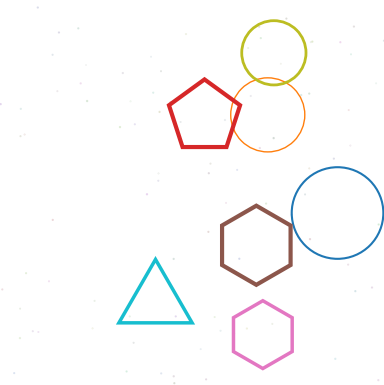[{"shape": "circle", "thickness": 1.5, "radius": 0.59, "center": [0.877, 0.447]}, {"shape": "circle", "thickness": 1, "radius": 0.48, "center": [0.695, 0.702]}, {"shape": "pentagon", "thickness": 3, "radius": 0.49, "center": [0.531, 0.697]}, {"shape": "hexagon", "thickness": 3, "radius": 0.51, "center": [0.666, 0.363]}, {"shape": "hexagon", "thickness": 2.5, "radius": 0.44, "center": [0.683, 0.131]}, {"shape": "circle", "thickness": 2, "radius": 0.42, "center": [0.711, 0.863]}, {"shape": "triangle", "thickness": 2.5, "radius": 0.55, "center": [0.404, 0.216]}]